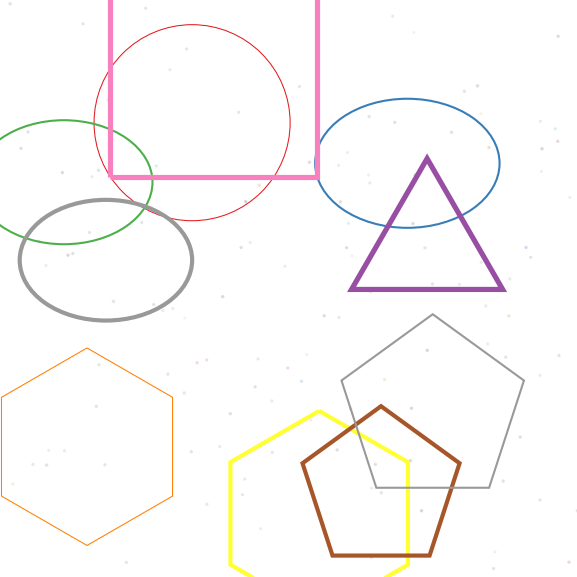[{"shape": "circle", "thickness": 0.5, "radius": 0.85, "center": [0.333, 0.787]}, {"shape": "oval", "thickness": 1, "radius": 0.8, "center": [0.705, 0.716]}, {"shape": "oval", "thickness": 1, "radius": 0.77, "center": [0.111, 0.684]}, {"shape": "triangle", "thickness": 2.5, "radius": 0.76, "center": [0.74, 0.573]}, {"shape": "hexagon", "thickness": 0.5, "radius": 0.86, "center": [0.151, 0.226]}, {"shape": "hexagon", "thickness": 2, "radius": 0.89, "center": [0.553, 0.11]}, {"shape": "pentagon", "thickness": 2, "radius": 0.71, "center": [0.66, 0.153]}, {"shape": "square", "thickness": 2.5, "radius": 0.9, "center": [0.37, 0.872]}, {"shape": "oval", "thickness": 2, "radius": 0.75, "center": [0.183, 0.549]}, {"shape": "pentagon", "thickness": 1, "radius": 0.83, "center": [0.749, 0.289]}]